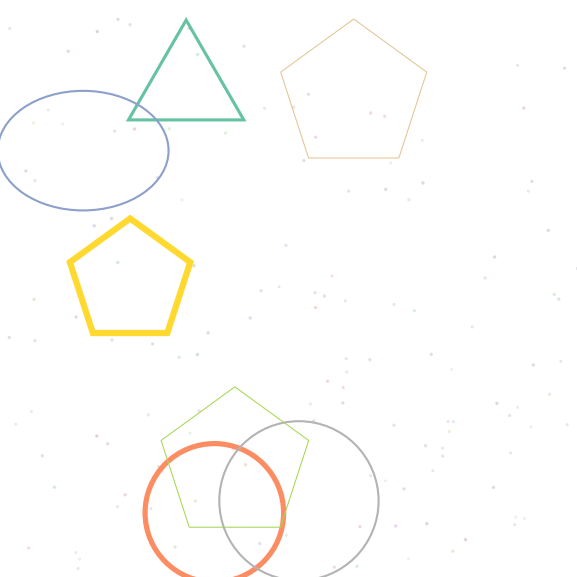[{"shape": "triangle", "thickness": 1.5, "radius": 0.58, "center": [0.322, 0.849]}, {"shape": "circle", "thickness": 2.5, "radius": 0.6, "center": [0.371, 0.111]}, {"shape": "oval", "thickness": 1, "radius": 0.74, "center": [0.144, 0.738]}, {"shape": "pentagon", "thickness": 0.5, "radius": 0.67, "center": [0.407, 0.195]}, {"shape": "pentagon", "thickness": 3, "radius": 0.55, "center": [0.225, 0.511]}, {"shape": "pentagon", "thickness": 0.5, "radius": 0.66, "center": [0.612, 0.833]}, {"shape": "circle", "thickness": 1, "radius": 0.69, "center": [0.518, 0.132]}]